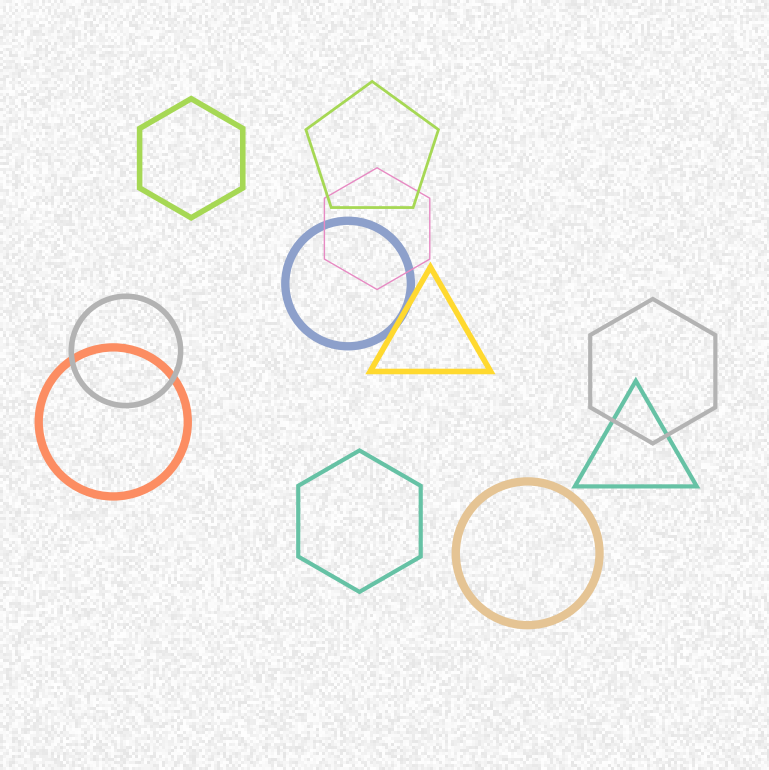[{"shape": "hexagon", "thickness": 1.5, "radius": 0.46, "center": [0.467, 0.323]}, {"shape": "triangle", "thickness": 1.5, "radius": 0.46, "center": [0.826, 0.414]}, {"shape": "circle", "thickness": 3, "radius": 0.48, "center": [0.147, 0.452]}, {"shape": "circle", "thickness": 3, "radius": 0.41, "center": [0.452, 0.632]}, {"shape": "hexagon", "thickness": 0.5, "radius": 0.4, "center": [0.49, 0.703]}, {"shape": "hexagon", "thickness": 2, "radius": 0.39, "center": [0.248, 0.794]}, {"shape": "pentagon", "thickness": 1, "radius": 0.45, "center": [0.483, 0.804]}, {"shape": "triangle", "thickness": 2, "radius": 0.45, "center": [0.559, 0.563]}, {"shape": "circle", "thickness": 3, "radius": 0.47, "center": [0.685, 0.281]}, {"shape": "circle", "thickness": 2, "radius": 0.35, "center": [0.164, 0.544]}, {"shape": "hexagon", "thickness": 1.5, "radius": 0.47, "center": [0.848, 0.518]}]